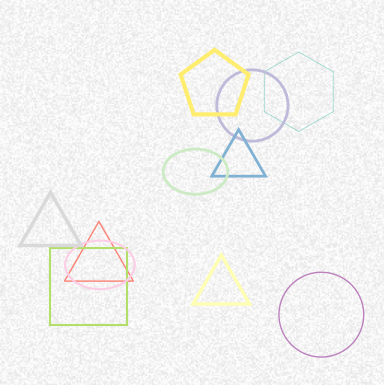[{"shape": "hexagon", "thickness": 0.5, "radius": 0.52, "center": [0.776, 0.762]}, {"shape": "triangle", "thickness": 2.5, "radius": 0.42, "center": [0.575, 0.253]}, {"shape": "circle", "thickness": 2, "radius": 0.46, "center": [0.656, 0.726]}, {"shape": "triangle", "thickness": 1, "radius": 0.52, "center": [0.257, 0.321]}, {"shape": "triangle", "thickness": 2, "radius": 0.4, "center": [0.62, 0.583]}, {"shape": "square", "thickness": 1.5, "radius": 0.5, "center": [0.231, 0.256]}, {"shape": "oval", "thickness": 1.5, "radius": 0.45, "center": [0.26, 0.312]}, {"shape": "triangle", "thickness": 2.5, "radius": 0.46, "center": [0.131, 0.408]}, {"shape": "circle", "thickness": 1, "radius": 0.55, "center": [0.835, 0.183]}, {"shape": "oval", "thickness": 2, "radius": 0.42, "center": [0.508, 0.554]}, {"shape": "pentagon", "thickness": 3, "radius": 0.46, "center": [0.557, 0.778]}]